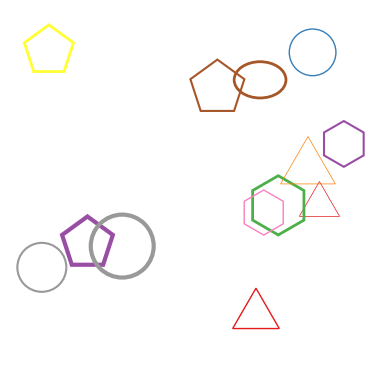[{"shape": "triangle", "thickness": 0.5, "radius": 0.3, "center": [0.83, 0.468]}, {"shape": "triangle", "thickness": 1, "radius": 0.35, "center": [0.665, 0.182]}, {"shape": "circle", "thickness": 1, "radius": 0.3, "center": [0.812, 0.864]}, {"shape": "hexagon", "thickness": 2, "radius": 0.38, "center": [0.723, 0.467]}, {"shape": "hexagon", "thickness": 1.5, "radius": 0.3, "center": [0.893, 0.626]}, {"shape": "pentagon", "thickness": 3, "radius": 0.35, "center": [0.227, 0.368]}, {"shape": "triangle", "thickness": 0.5, "radius": 0.41, "center": [0.8, 0.563]}, {"shape": "pentagon", "thickness": 2, "radius": 0.34, "center": [0.127, 0.868]}, {"shape": "oval", "thickness": 2, "radius": 0.34, "center": [0.676, 0.793]}, {"shape": "pentagon", "thickness": 1.5, "radius": 0.37, "center": [0.565, 0.772]}, {"shape": "hexagon", "thickness": 1, "radius": 0.29, "center": [0.685, 0.448]}, {"shape": "circle", "thickness": 3, "radius": 0.41, "center": [0.317, 0.361]}, {"shape": "circle", "thickness": 1.5, "radius": 0.32, "center": [0.109, 0.306]}]